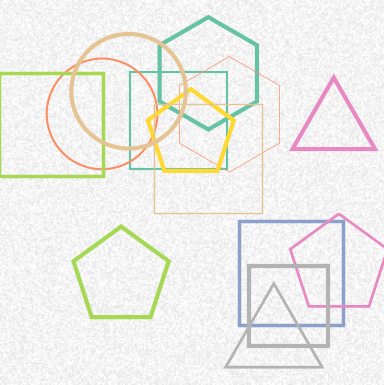[{"shape": "hexagon", "thickness": 3, "radius": 0.73, "center": [0.541, 0.81]}, {"shape": "square", "thickness": 1.5, "radius": 0.63, "center": [0.463, 0.687]}, {"shape": "circle", "thickness": 1.5, "radius": 0.72, "center": [0.265, 0.704]}, {"shape": "hexagon", "thickness": 0.5, "radius": 0.75, "center": [0.596, 0.703]}, {"shape": "square", "thickness": 2.5, "radius": 0.67, "center": [0.756, 0.292]}, {"shape": "triangle", "thickness": 3, "radius": 0.62, "center": [0.867, 0.675]}, {"shape": "pentagon", "thickness": 2, "radius": 0.66, "center": [0.88, 0.312]}, {"shape": "square", "thickness": 2.5, "radius": 0.67, "center": [0.133, 0.677]}, {"shape": "pentagon", "thickness": 3, "radius": 0.65, "center": [0.315, 0.281]}, {"shape": "pentagon", "thickness": 3, "radius": 0.59, "center": [0.496, 0.651]}, {"shape": "square", "thickness": 1, "radius": 0.71, "center": [0.54, 0.589]}, {"shape": "circle", "thickness": 3, "radius": 0.74, "center": [0.334, 0.763]}, {"shape": "square", "thickness": 3, "radius": 0.52, "center": [0.749, 0.204]}, {"shape": "triangle", "thickness": 2, "radius": 0.72, "center": [0.711, 0.119]}]